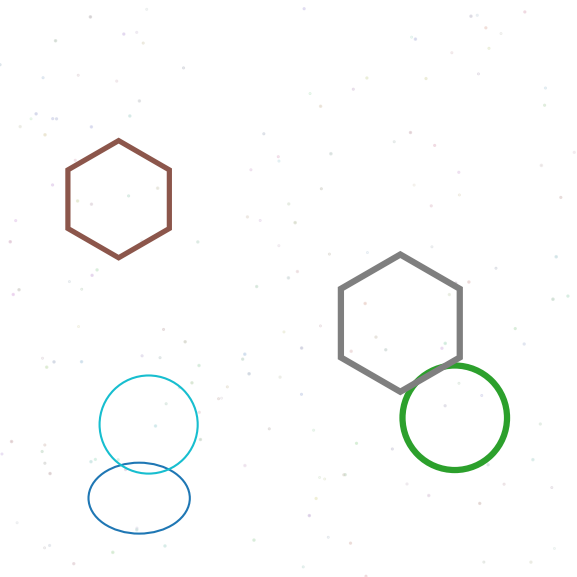[{"shape": "oval", "thickness": 1, "radius": 0.44, "center": [0.241, 0.137]}, {"shape": "circle", "thickness": 3, "radius": 0.45, "center": [0.787, 0.276]}, {"shape": "hexagon", "thickness": 2.5, "radius": 0.51, "center": [0.205, 0.654]}, {"shape": "hexagon", "thickness": 3, "radius": 0.59, "center": [0.693, 0.44]}, {"shape": "circle", "thickness": 1, "radius": 0.42, "center": [0.257, 0.264]}]